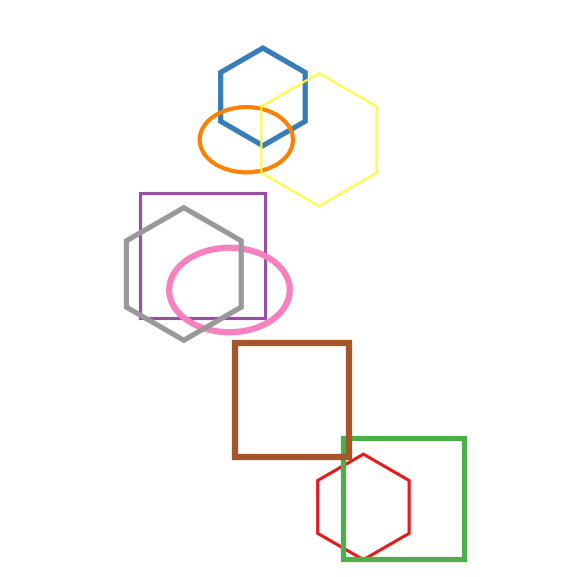[{"shape": "hexagon", "thickness": 1.5, "radius": 0.46, "center": [0.629, 0.121]}, {"shape": "hexagon", "thickness": 2.5, "radius": 0.42, "center": [0.455, 0.831]}, {"shape": "square", "thickness": 2.5, "radius": 0.52, "center": [0.698, 0.136]}, {"shape": "square", "thickness": 1.5, "radius": 0.54, "center": [0.351, 0.557]}, {"shape": "oval", "thickness": 2, "radius": 0.4, "center": [0.427, 0.757]}, {"shape": "hexagon", "thickness": 1, "radius": 0.58, "center": [0.552, 0.757]}, {"shape": "square", "thickness": 3, "radius": 0.49, "center": [0.506, 0.307]}, {"shape": "oval", "thickness": 3, "radius": 0.52, "center": [0.397, 0.497]}, {"shape": "hexagon", "thickness": 2.5, "radius": 0.57, "center": [0.318, 0.525]}]